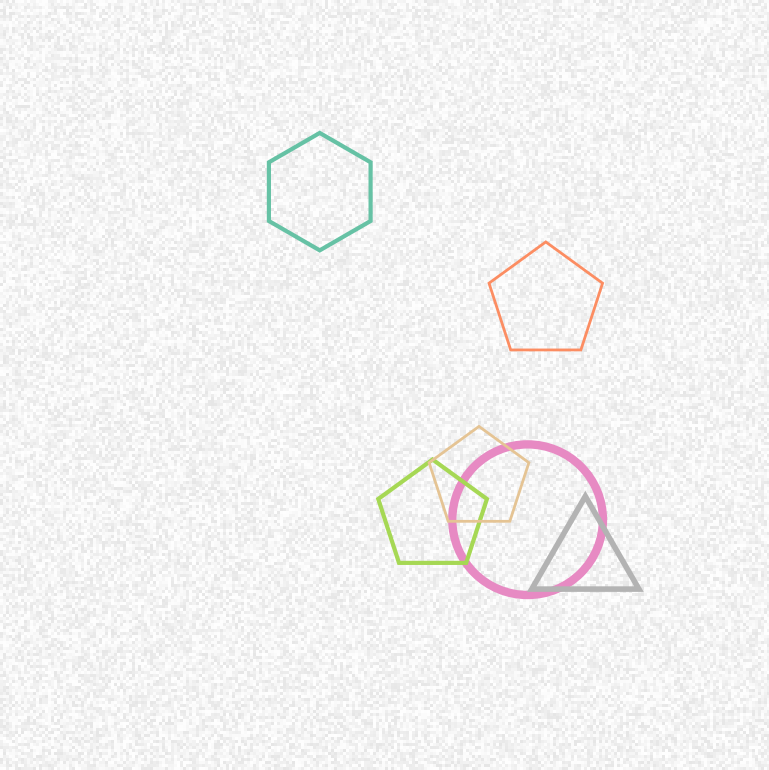[{"shape": "hexagon", "thickness": 1.5, "radius": 0.38, "center": [0.415, 0.751]}, {"shape": "pentagon", "thickness": 1, "radius": 0.39, "center": [0.709, 0.608]}, {"shape": "circle", "thickness": 3, "radius": 0.49, "center": [0.685, 0.325]}, {"shape": "pentagon", "thickness": 1.5, "radius": 0.37, "center": [0.562, 0.329]}, {"shape": "pentagon", "thickness": 1, "radius": 0.34, "center": [0.622, 0.378]}, {"shape": "triangle", "thickness": 2, "radius": 0.4, "center": [0.76, 0.275]}]